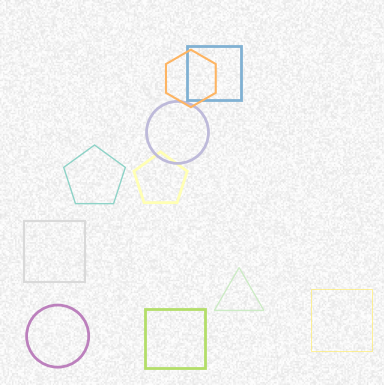[{"shape": "pentagon", "thickness": 1, "radius": 0.42, "center": [0.246, 0.539]}, {"shape": "pentagon", "thickness": 2, "radius": 0.36, "center": [0.417, 0.533]}, {"shape": "circle", "thickness": 2, "radius": 0.4, "center": [0.461, 0.656]}, {"shape": "square", "thickness": 2, "radius": 0.35, "center": [0.556, 0.81]}, {"shape": "hexagon", "thickness": 1.5, "radius": 0.37, "center": [0.496, 0.796]}, {"shape": "square", "thickness": 2, "radius": 0.39, "center": [0.455, 0.121]}, {"shape": "square", "thickness": 1.5, "radius": 0.4, "center": [0.141, 0.346]}, {"shape": "circle", "thickness": 2, "radius": 0.4, "center": [0.15, 0.127]}, {"shape": "triangle", "thickness": 1, "radius": 0.37, "center": [0.621, 0.231]}, {"shape": "square", "thickness": 0.5, "radius": 0.4, "center": [0.887, 0.168]}]